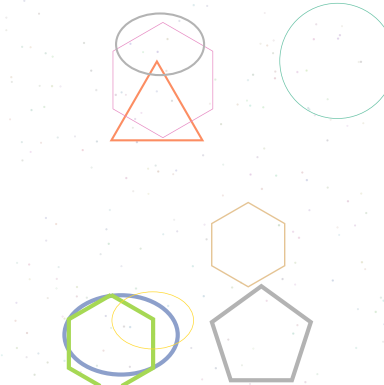[{"shape": "circle", "thickness": 0.5, "radius": 0.75, "center": [0.876, 0.842]}, {"shape": "triangle", "thickness": 1.5, "radius": 0.68, "center": [0.408, 0.704]}, {"shape": "oval", "thickness": 3, "radius": 0.74, "center": [0.315, 0.13]}, {"shape": "hexagon", "thickness": 0.5, "radius": 0.75, "center": [0.423, 0.792]}, {"shape": "hexagon", "thickness": 3, "radius": 0.63, "center": [0.288, 0.108]}, {"shape": "oval", "thickness": 0.5, "radius": 0.53, "center": [0.397, 0.168]}, {"shape": "hexagon", "thickness": 1, "radius": 0.55, "center": [0.645, 0.365]}, {"shape": "pentagon", "thickness": 3, "radius": 0.68, "center": [0.679, 0.122]}, {"shape": "oval", "thickness": 1.5, "radius": 0.57, "center": [0.416, 0.885]}]